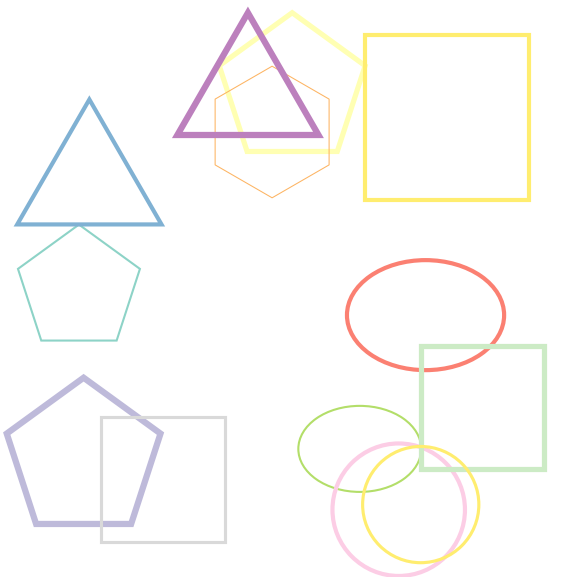[{"shape": "pentagon", "thickness": 1, "radius": 0.56, "center": [0.137, 0.499]}, {"shape": "pentagon", "thickness": 2.5, "radius": 0.66, "center": [0.506, 0.844]}, {"shape": "pentagon", "thickness": 3, "radius": 0.7, "center": [0.145, 0.205]}, {"shape": "oval", "thickness": 2, "radius": 0.68, "center": [0.737, 0.453]}, {"shape": "triangle", "thickness": 2, "radius": 0.72, "center": [0.155, 0.683]}, {"shape": "hexagon", "thickness": 0.5, "radius": 0.57, "center": [0.471, 0.771]}, {"shape": "oval", "thickness": 1, "radius": 0.53, "center": [0.623, 0.222]}, {"shape": "circle", "thickness": 2, "radius": 0.57, "center": [0.69, 0.117]}, {"shape": "square", "thickness": 1.5, "radius": 0.54, "center": [0.282, 0.169]}, {"shape": "triangle", "thickness": 3, "radius": 0.71, "center": [0.429, 0.836]}, {"shape": "square", "thickness": 2.5, "radius": 0.53, "center": [0.836, 0.294]}, {"shape": "circle", "thickness": 1.5, "radius": 0.5, "center": [0.729, 0.125]}, {"shape": "square", "thickness": 2, "radius": 0.71, "center": [0.774, 0.795]}]